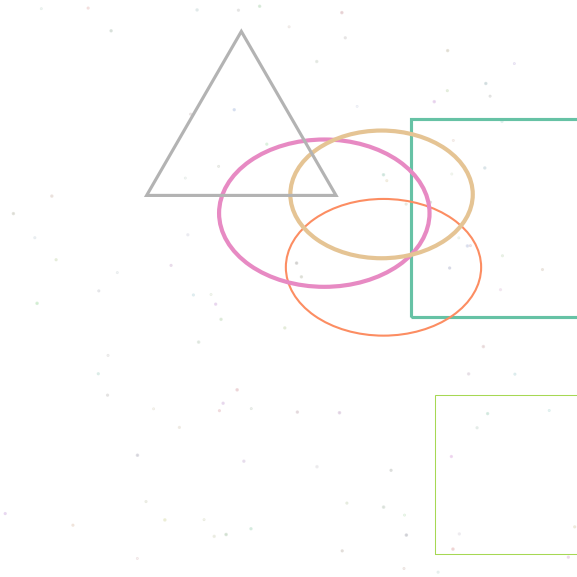[{"shape": "square", "thickness": 1.5, "radius": 0.86, "center": [0.882, 0.622]}, {"shape": "oval", "thickness": 1, "radius": 0.85, "center": [0.664, 0.536]}, {"shape": "oval", "thickness": 2, "radius": 0.91, "center": [0.562, 0.63]}, {"shape": "square", "thickness": 0.5, "radius": 0.69, "center": [0.89, 0.178]}, {"shape": "oval", "thickness": 2, "radius": 0.79, "center": [0.661, 0.663]}, {"shape": "triangle", "thickness": 1.5, "radius": 0.95, "center": [0.418, 0.755]}]